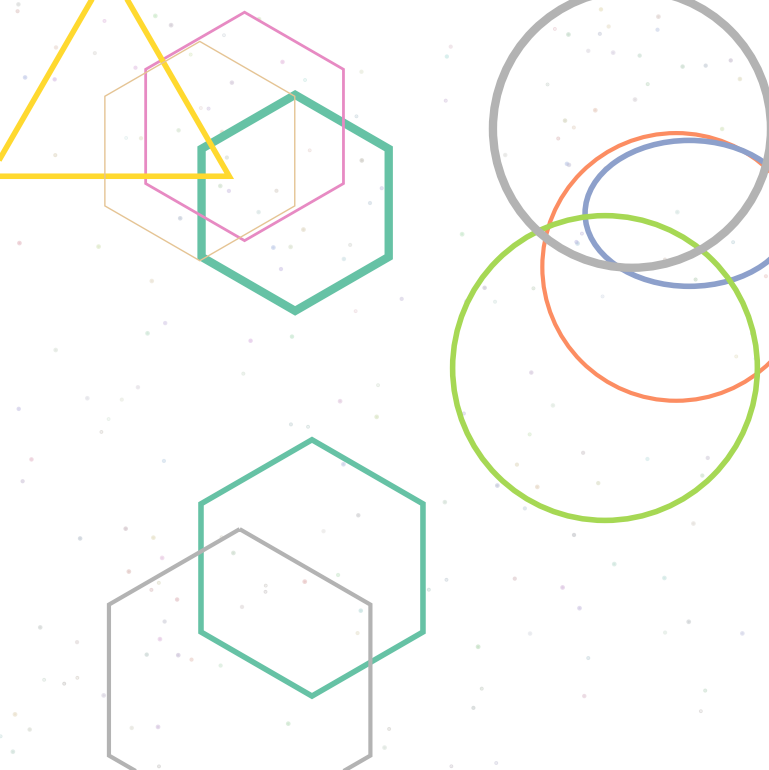[{"shape": "hexagon", "thickness": 3, "radius": 0.7, "center": [0.383, 0.737]}, {"shape": "hexagon", "thickness": 2, "radius": 0.83, "center": [0.405, 0.262]}, {"shape": "circle", "thickness": 1.5, "radius": 0.87, "center": [0.878, 0.653]}, {"shape": "oval", "thickness": 2, "radius": 0.68, "center": [0.895, 0.723]}, {"shape": "hexagon", "thickness": 1, "radius": 0.74, "center": [0.318, 0.836]}, {"shape": "circle", "thickness": 2, "radius": 0.99, "center": [0.786, 0.522]}, {"shape": "triangle", "thickness": 2, "radius": 0.9, "center": [0.142, 0.861]}, {"shape": "hexagon", "thickness": 0.5, "radius": 0.71, "center": [0.26, 0.804]}, {"shape": "circle", "thickness": 3, "radius": 0.9, "center": [0.821, 0.833]}, {"shape": "hexagon", "thickness": 1.5, "radius": 0.98, "center": [0.311, 0.117]}]